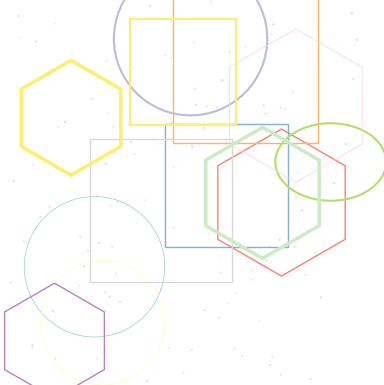[{"shape": "circle", "thickness": 0.5, "radius": 0.91, "center": [0.245, 0.307]}, {"shape": "circle", "thickness": 0.5, "radius": 0.81, "center": [0.267, 0.162]}, {"shape": "circle", "thickness": 1.5, "radius": 1.0, "center": [0.495, 0.899]}, {"shape": "hexagon", "thickness": 1, "radius": 0.95, "center": [0.731, 0.474]}, {"shape": "square", "thickness": 1, "radius": 0.8, "center": [0.589, 0.517]}, {"shape": "square", "thickness": 1, "radius": 0.94, "center": [0.637, 0.817]}, {"shape": "oval", "thickness": 1.5, "radius": 0.72, "center": [0.859, 0.579]}, {"shape": "hexagon", "thickness": 0.5, "radius": 1.0, "center": [0.768, 0.726]}, {"shape": "square", "thickness": 1, "radius": 0.92, "center": [0.419, 0.454]}, {"shape": "hexagon", "thickness": 1, "radius": 0.75, "center": [0.142, 0.115]}, {"shape": "hexagon", "thickness": 2.5, "radius": 0.85, "center": [0.682, 0.499]}, {"shape": "square", "thickness": 1.5, "radius": 0.69, "center": [0.475, 0.812]}, {"shape": "hexagon", "thickness": 2.5, "radius": 0.75, "center": [0.185, 0.694]}]